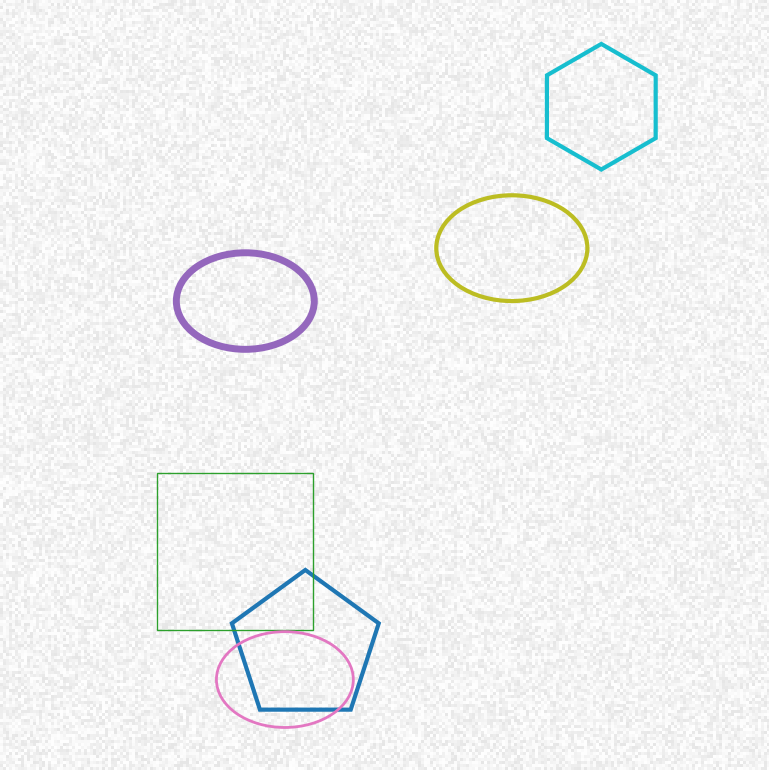[{"shape": "pentagon", "thickness": 1.5, "radius": 0.5, "center": [0.397, 0.16]}, {"shape": "square", "thickness": 0.5, "radius": 0.51, "center": [0.305, 0.284]}, {"shape": "oval", "thickness": 2.5, "radius": 0.45, "center": [0.319, 0.609]}, {"shape": "oval", "thickness": 1, "radius": 0.44, "center": [0.37, 0.117]}, {"shape": "oval", "thickness": 1.5, "radius": 0.49, "center": [0.665, 0.678]}, {"shape": "hexagon", "thickness": 1.5, "radius": 0.41, "center": [0.781, 0.861]}]